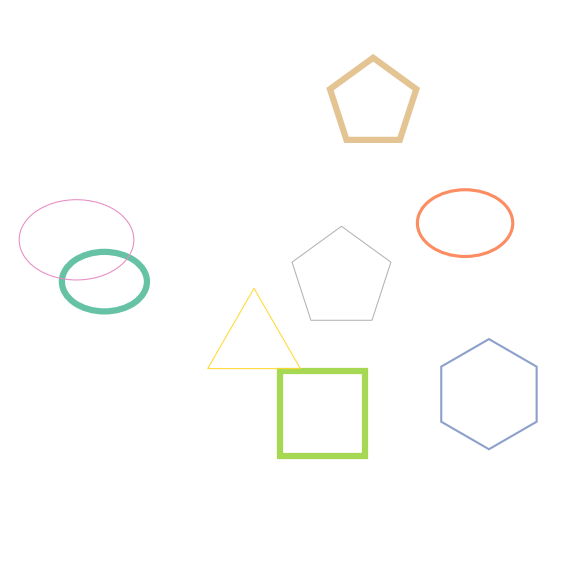[{"shape": "oval", "thickness": 3, "radius": 0.37, "center": [0.181, 0.511]}, {"shape": "oval", "thickness": 1.5, "radius": 0.41, "center": [0.805, 0.613]}, {"shape": "hexagon", "thickness": 1, "radius": 0.48, "center": [0.847, 0.317]}, {"shape": "oval", "thickness": 0.5, "radius": 0.5, "center": [0.132, 0.584]}, {"shape": "square", "thickness": 3, "radius": 0.37, "center": [0.559, 0.283]}, {"shape": "triangle", "thickness": 0.5, "radius": 0.46, "center": [0.44, 0.407]}, {"shape": "pentagon", "thickness": 3, "radius": 0.39, "center": [0.646, 0.821]}, {"shape": "pentagon", "thickness": 0.5, "radius": 0.45, "center": [0.591, 0.517]}]